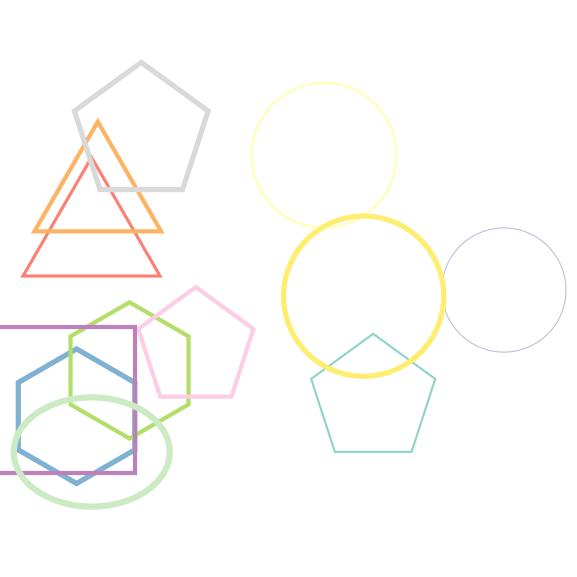[{"shape": "pentagon", "thickness": 1, "radius": 0.56, "center": [0.646, 0.308]}, {"shape": "circle", "thickness": 1, "radius": 0.63, "center": [0.561, 0.73]}, {"shape": "circle", "thickness": 0.5, "radius": 0.54, "center": [0.872, 0.497]}, {"shape": "triangle", "thickness": 1.5, "radius": 0.68, "center": [0.159, 0.59]}, {"shape": "hexagon", "thickness": 2.5, "radius": 0.58, "center": [0.133, 0.278]}, {"shape": "triangle", "thickness": 2, "radius": 0.63, "center": [0.169, 0.662]}, {"shape": "hexagon", "thickness": 2, "radius": 0.59, "center": [0.224, 0.358]}, {"shape": "pentagon", "thickness": 2, "radius": 0.52, "center": [0.339, 0.397]}, {"shape": "pentagon", "thickness": 2.5, "radius": 0.61, "center": [0.245, 0.769]}, {"shape": "square", "thickness": 2, "radius": 0.63, "center": [0.108, 0.307]}, {"shape": "oval", "thickness": 3, "radius": 0.68, "center": [0.159, 0.216]}, {"shape": "circle", "thickness": 2.5, "radius": 0.69, "center": [0.63, 0.486]}]